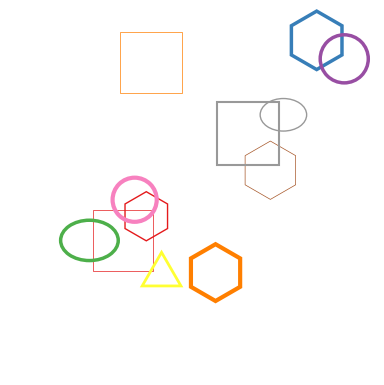[{"shape": "hexagon", "thickness": 1, "radius": 0.32, "center": [0.38, 0.438]}, {"shape": "square", "thickness": 0.5, "radius": 0.39, "center": [0.319, 0.375]}, {"shape": "hexagon", "thickness": 2.5, "radius": 0.38, "center": [0.823, 0.895]}, {"shape": "oval", "thickness": 2.5, "radius": 0.37, "center": [0.232, 0.376]}, {"shape": "circle", "thickness": 2.5, "radius": 0.31, "center": [0.894, 0.847]}, {"shape": "square", "thickness": 0.5, "radius": 0.4, "center": [0.391, 0.838]}, {"shape": "hexagon", "thickness": 3, "radius": 0.37, "center": [0.56, 0.292]}, {"shape": "triangle", "thickness": 2, "radius": 0.29, "center": [0.42, 0.286]}, {"shape": "hexagon", "thickness": 0.5, "radius": 0.38, "center": [0.702, 0.558]}, {"shape": "circle", "thickness": 3, "radius": 0.29, "center": [0.35, 0.481]}, {"shape": "oval", "thickness": 1, "radius": 0.3, "center": [0.736, 0.702]}, {"shape": "square", "thickness": 1.5, "radius": 0.41, "center": [0.644, 0.654]}]